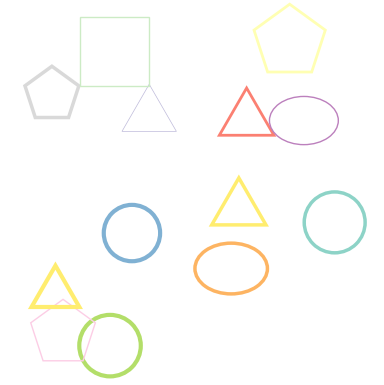[{"shape": "circle", "thickness": 2.5, "radius": 0.4, "center": [0.869, 0.422]}, {"shape": "pentagon", "thickness": 2, "radius": 0.49, "center": [0.752, 0.892]}, {"shape": "triangle", "thickness": 0.5, "radius": 0.41, "center": [0.388, 0.7]}, {"shape": "triangle", "thickness": 2, "radius": 0.41, "center": [0.641, 0.69]}, {"shape": "circle", "thickness": 3, "radius": 0.37, "center": [0.343, 0.395]}, {"shape": "oval", "thickness": 2.5, "radius": 0.47, "center": [0.6, 0.303]}, {"shape": "circle", "thickness": 3, "radius": 0.4, "center": [0.286, 0.102]}, {"shape": "pentagon", "thickness": 1, "radius": 0.44, "center": [0.164, 0.134]}, {"shape": "pentagon", "thickness": 2.5, "radius": 0.37, "center": [0.135, 0.754]}, {"shape": "oval", "thickness": 1, "radius": 0.45, "center": [0.789, 0.687]}, {"shape": "square", "thickness": 1, "radius": 0.45, "center": [0.298, 0.867]}, {"shape": "triangle", "thickness": 3, "radius": 0.36, "center": [0.144, 0.238]}, {"shape": "triangle", "thickness": 2.5, "radius": 0.41, "center": [0.62, 0.457]}]